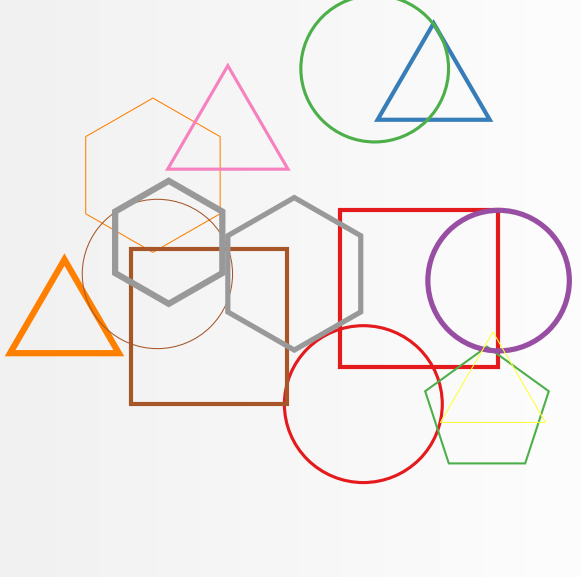[{"shape": "square", "thickness": 2, "radius": 0.68, "center": [0.72, 0.5]}, {"shape": "circle", "thickness": 1.5, "radius": 0.68, "center": [0.625, 0.299]}, {"shape": "triangle", "thickness": 2, "radius": 0.56, "center": [0.746, 0.847]}, {"shape": "pentagon", "thickness": 1, "radius": 0.56, "center": [0.838, 0.287]}, {"shape": "circle", "thickness": 1.5, "radius": 0.64, "center": [0.645, 0.88]}, {"shape": "circle", "thickness": 2.5, "radius": 0.61, "center": [0.858, 0.513]}, {"shape": "hexagon", "thickness": 0.5, "radius": 0.67, "center": [0.263, 0.696]}, {"shape": "triangle", "thickness": 3, "radius": 0.54, "center": [0.111, 0.442]}, {"shape": "triangle", "thickness": 0.5, "radius": 0.52, "center": [0.848, 0.32]}, {"shape": "square", "thickness": 2, "radius": 0.67, "center": [0.36, 0.434]}, {"shape": "circle", "thickness": 0.5, "radius": 0.65, "center": [0.271, 0.525]}, {"shape": "triangle", "thickness": 1.5, "radius": 0.6, "center": [0.392, 0.766]}, {"shape": "hexagon", "thickness": 3, "radius": 0.53, "center": [0.29, 0.58]}, {"shape": "hexagon", "thickness": 2.5, "radius": 0.66, "center": [0.506, 0.525]}]